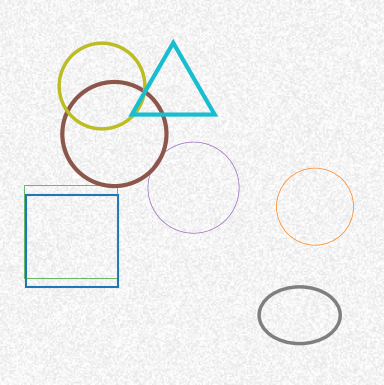[{"shape": "square", "thickness": 1.5, "radius": 0.6, "center": [0.188, 0.374]}, {"shape": "circle", "thickness": 0.5, "radius": 0.5, "center": [0.818, 0.463]}, {"shape": "square", "thickness": 0.5, "radius": 0.6, "center": [0.183, 0.398]}, {"shape": "circle", "thickness": 0.5, "radius": 0.59, "center": [0.503, 0.513]}, {"shape": "circle", "thickness": 3, "radius": 0.68, "center": [0.297, 0.652]}, {"shape": "oval", "thickness": 2.5, "radius": 0.53, "center": [0.778, 0.181]}, {"shape": "circle", "thickness": 2.5, "radius": 0.56, "center": [0.265, 0.777]}, {"shape": "triangle", "thickness": 3, "radius": 0.62, "center": [0.45, 0.765]}]